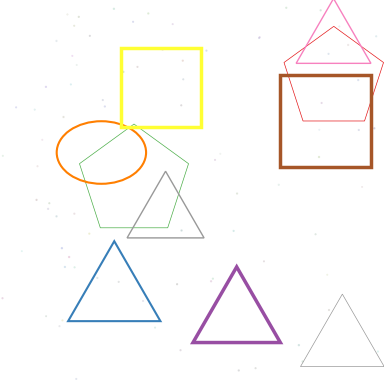[{"shape": "pentagon", "thickness": 0.5, "radius": 0.68, "center": [0.867, 0.796]}, {"shape": "triangle", "thickness": 1.5, "radius": 0.69, "center": [0.297, 0.235]}, {"shape": "pentagon", "thickness": 0.5, "radius": 0.74, "center": [0.348, 0.529]}, {"shape": "triangle", "thickness": 2.5, "radius": 0.65, "center": [0.615, 0.176]}, {"shape": "oval", "thickness": 1.5, "radius": 0.58, "center": [0.263, 0.604]}, {"shape": "square", "thickness": 2.5, "radius": 0.52, "center": [0.419, 0.773]}, {"shape": "square", "thickness": 2.5, "radius": 0.6, "center": [0.846, 0.686]}, {"shape": "triangle", "thickness": 1, "radius": 0.56, "center": [0.866, 0.892]}, {"shape": "triangle", "thickness": 1, "radius": 0.58, "center": [0.43, 0.44]}, {"shape": "triangle", "thickness": 0.5, "radius": 0.63, "center": [0.889, 0.111]}]